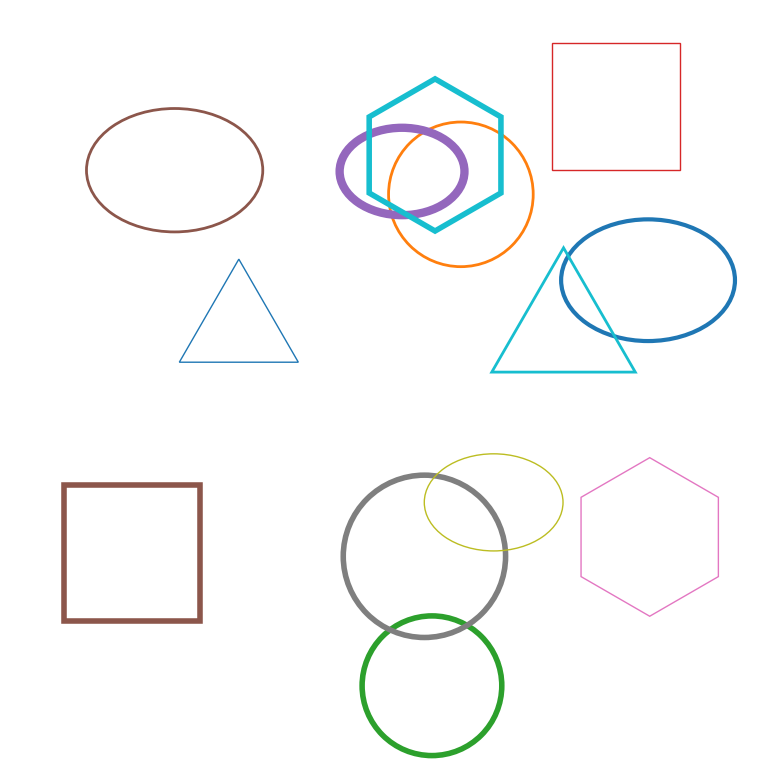[{"shape": "oval", "thickness": 1.5, "radius": 0.56, "center": [0.842, 0.636]}, {"shape": "triangle", "thickness": 0.5, "radius": 0.45, "center": [0.31, 0.574]}, {"shape": "circle", "thickness": 1, "radius": 0.47, "center": [0.599, 0.748]}, {"shape": "circle", "thickness": 2, "radius": 0.45, "center": [0.561, 0.109]}, {"shape": "square", "thickness": 0.5, "radius": 0.41, "center": [0.8, 0.862]}, {"shape": "oval", "thickness": 3, "radius": 0.41, "center": [0.522, 0.777]}, {"shape": "oval", "thickness": 1, "radius": 0.57, "center": [0.227, 0.779]}, {"shape": "square", "thickness": 2, "radius": 0.44, "center": [0.171, 0.282]}, {"shape": "hexagon", "thickness": 0.5, "radius": 0.51, "center": [0.844, 0.303]}, {"shape": "circle", "thickness": 2, "radius": 0.53, "center": [0.551, 0.278]}, {"shape": "oval", "thickness": 0.5, "radius": 0.45, "center": [0.641, 0.348]}, {"shape": "triangle", "thickness": 1, "radius": 0.54, "center": [0.732, 0.571]}, {"shape": "hexagon", "thickness": 2, "radius": 0.49, "center": [0.565, 0.799]}]